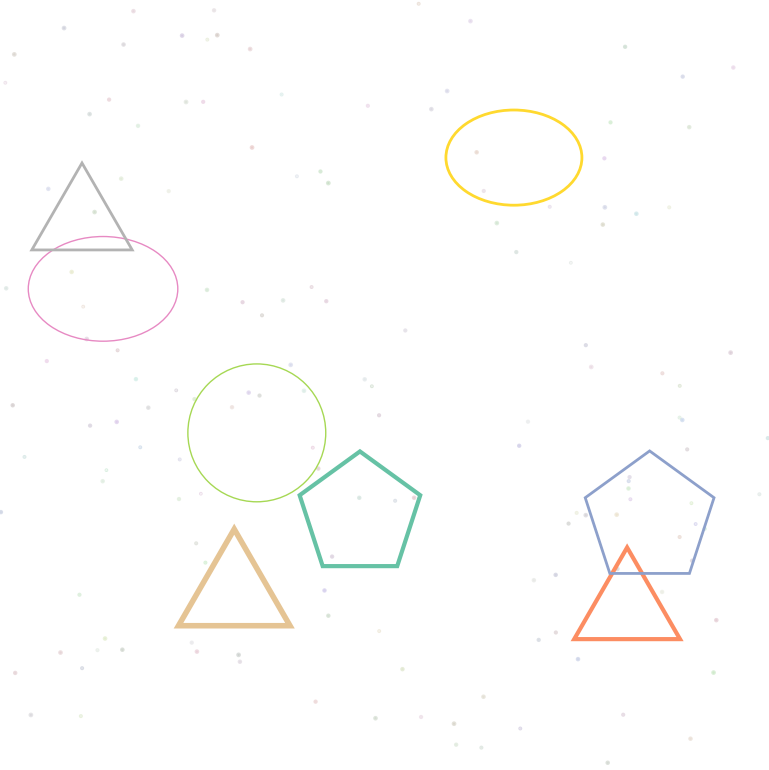[{"shape": "pentagon", "thickness": 1.5, "radius": 0.41, "center": [0.467, 0.331]}, {"shape": "triangle", "thickness": 1.5, "radius": 0.4, "center": [0.814, 0.21]}, {"shape": "pentagon", "thickness": 1, "radius": 0.44, "center": [0.844, 0.326]}, {"shape": "oval", "thickness": 0.5, "radius": 0.49, "center": [0.134, 0.625]}, {"shape": "circle", "thickness": 0.5, "radius": 0.45, "center": [0.334, 0.438]}, {"shape": "oval", "thickness": 1, "radius": 0.44, "center": [0.667, 0.795]}, {"shape": "triangle", "thickness": 2, "radius": 0.42, "center": [0.304, 0.229]}, {"shape": "triangle", "thickness": 1, "radius": 0.38, "center": [0.106, 0.713]}]